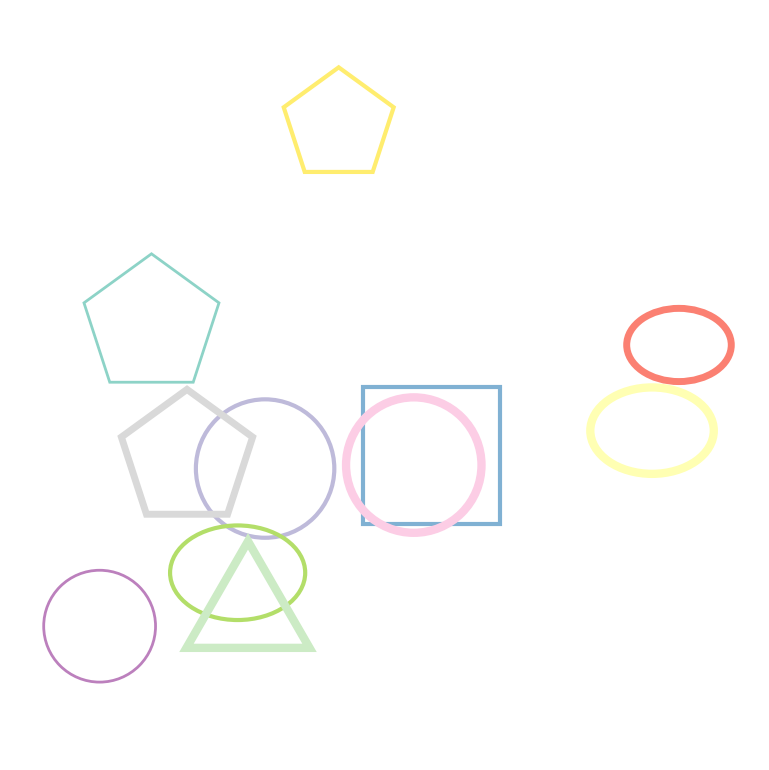[{"shape": "pentagon", "thickness": 1, "radius": 0.46, "center": [0.197, 0.578]}, {"shape": "oval", "thickness": 3, "radius": 0.4, "center": [0.847, 0.441]}, {"shape": "circle", "thickness": 1.5, "radius": 0.45, "center": [0.344, 0.391]}, {"shape": "oval", "thickness": 2.5, "radius": 0.34, "center": [0.882, 0.552]}, {"shape": "square", "thickness": 1.5, "radius": 0.45, "center": [0.561, 0.409]}, {"shape": "oval", "thickness": 1.5, "radius": 0.44, "center": [0.309, 0.256]}, {"shape": "circle", "thickness": 3, "radius": 0.44, "center": [0.537, 0.396]}, {"shape": "pentagon", "thickness": 2.5, "radius": 0.45, "center": [0.243, 0.405]}, {"shape": "circle", "thickness": 1, "radius": 0.36, "center": [0.129, 0.187]}, {"shape": "triangle", "thickness": 3, "radius": 0.46, "center": [0.322, 0.205]}, {"shape": "pentagon", "thickness": 1.5, "radius": 0.38, "center": [0.44, 0.837]}]